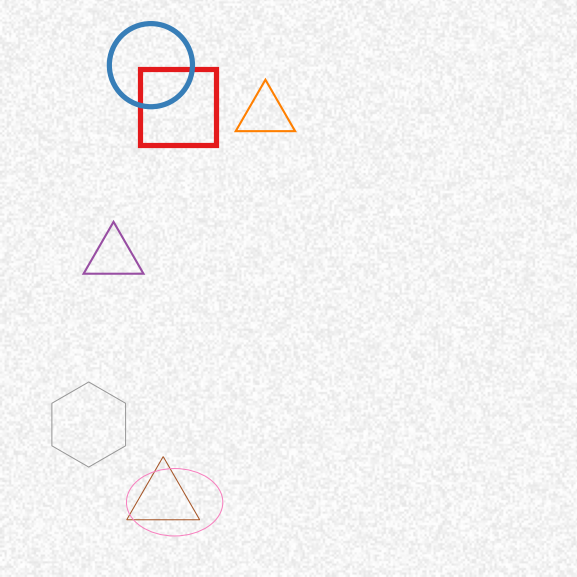[{"shape": "square", "thickness": 2.5, "radius": 0.33, "center": [0.308, 0.814]}, {"shape": "circle", "thickness": 2.5, "radius": 0.36, "center": [0.261, 0.886]}, {"shape": "triangle", "thickness": 1, "radius": 0.3, "center": [0.197, 0.555]}, {"shape": "triangle", "thickness": 1, "radius": 0.3, "center": [0.46, 0.802]}, {"shape": "triangle", "thickness": 0.5, "radius": 0.36, "center": [0.283, 0.136]}, {"shape": "oval", "thickness": 0.5, "radius": 0.42, "center": [0.302, 0.129]}, {"shape": "hexagon", "thickness": 0.5, "radius": 0.37, "center": [0.154, 0.264]}]